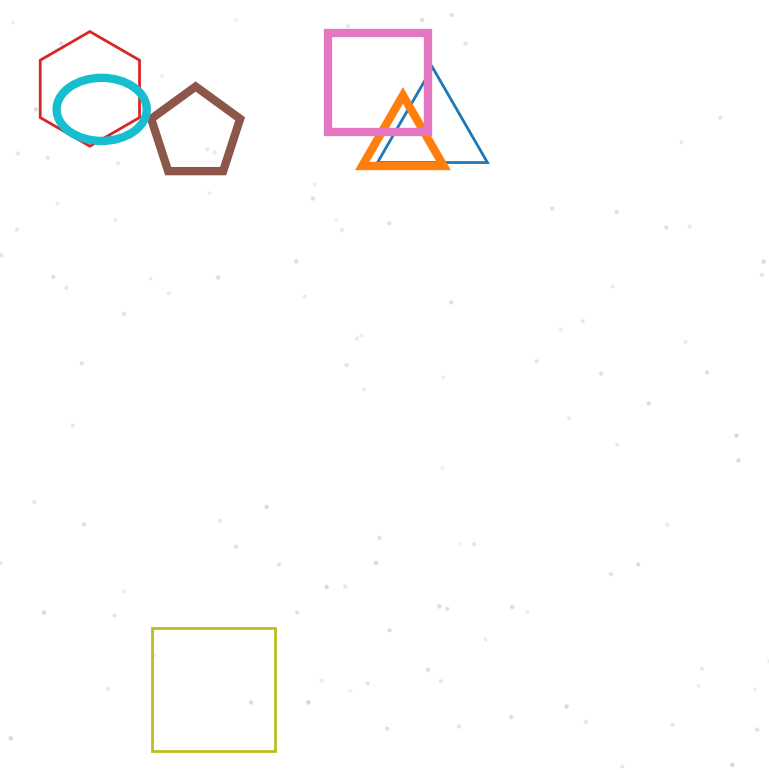[{"shape": "triangle", "thickness": 1, "radius": 0.41, "center": [0.562, 0.83]}, {"shape": "triangle", "thickness": 3, "radius": 0.31, "center": [0.523, 0.815]}, {"shape": "hexagon", "thickness": 1, "radius": 0.37, "center": [0.117, 0.885]}, {"shape": "pentagon", "thickness": 3, "radius": 0.3, "center": [0.254, 0.827]}, {"shape": "square", "thickness": 3, "radius": 0.32, "center": [0.491, 0.893]}, {"shape": "square", "thickness": 1, "radius": 0.4, "center": [0.278, 0.105]}, {"shape": "oval", "thickness": 3, "radius": 0.29, "center": [0.132, 0.858]}]